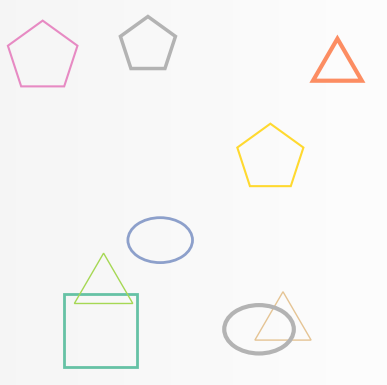[{"shape": "square", "thickness": 2, "radius": 0.47, "center": [0.259, 0.142]}, {"shape": "triangle", "thickness": 3, "radius": 0.36, "center": [0.871, 0.827]}, {"shape": "oval", "thickness": 2, "radius": 0.42, "center": [0.413, 0.376]}, {"shape": "pentagon", "thickness": 1.5, "radius": 0.47, "center": [0.11, 0.852]}, {"shape": "triangle", "thickness": 1, "radius": 0.44, "center": [0.267, 0.255]}, {"shape": "pentagon", "thickness": 1.5, "radius": 0.45, "center": [0.698, 0.589]}, {"shape": "triangle", "thickness": 1, "radius": 0.42, "center": [0.73, 0.159]}, {"shape": "oval", "thickness": 3, "radius": 0.45, "center": [0.668, 0.145]}, {"shape": "pentagon", "thickness": 2.5, "radius": 0.37, "center": [0.382, 0.882]}]